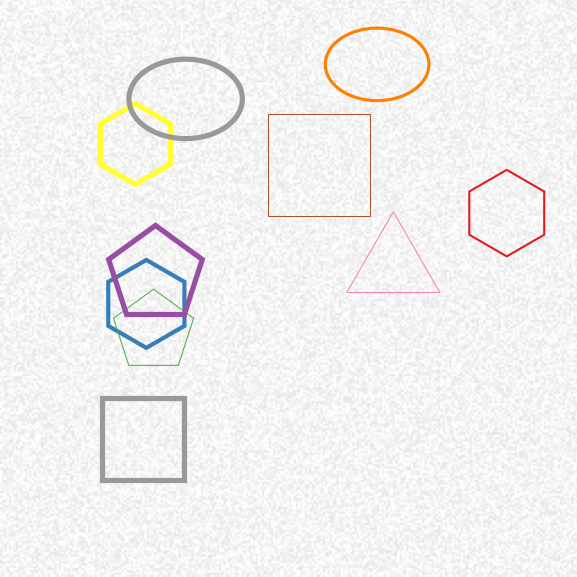[{"shape": "hexagon", "thickness": 1, "radius": 0.37, "center": [0.877, 0.63]}, {"shape": "hexagon", "thickness": 2, "radius": 0.38, "center": [0.253, 0.473]}, {"shape": "pentagon", "thickness": 0.5, "radius": 0.36, "center": [0.266, 0.425]}, {"shape": "pentagon", "thickness": 2.5, "radius": 0.43, "center": [0.269, 0.523]}, {"shape": "oval", "thickness": 1.5, "radius": 0.45, "center": [0.653, 0.888]}, {"shape": "hexagon", "thickness": 2.5, "radius": 0.35, "center": [0.234, 0.75]}, {"shape": "square", "thickness": 0.5, "radius": 0.44, "center": [0.553, 0.713]}, {"shape": "triangle", "thickness": 0.5, "radius": 0.47, "center": [0.681, 0.539]}, {"shape": "oval", "thickness": 2.5, "radius": 0.49, "center": [0.322, 0.828]}, {"shape": "square", "thickness": 2.5, "radius": 0.35, "center": [0.248, 0.238]}]